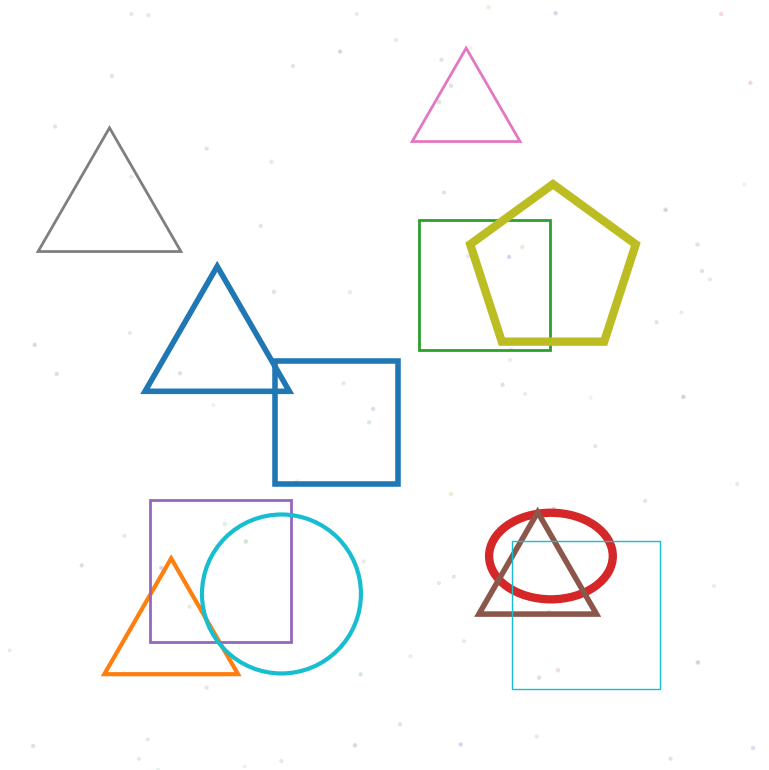[{"shape": "square", "thickness": 2, "radius": 0.4, "center": [0.437, 0.451]}, {"shape": "triangle", "thickness": 2, "radius": 0.54, "center": [0.282, 0.546]}, {"shape": "triangle", "thickness": 1.5, "radius": 0.5, "center": [0.222, 0.175]}, {"shape": "square", "thickness": 1, "radius": 0.42, "center": [0.629, 0.63]}, {"shape": "oval", "thickness": 3, "radius": 0.4, "center": [0.716, 0.278]}, {"shape": "square", "thickness": 1, "radius": 0.46, "center": [0.286, 0.259]}, {"shape": "triangle", "thickness": 2, "radius": 0.44, "center": [0.698, 0.247]}, {"shape": "triangle", "thickness": 1, "radius": 0.4, "center": [0.605, 0.857]}, {"shape": "triangle", "thickness": 1, "radius": 0.54, "center": [0.142, 0.727]}, {"shape": "pentagon", "thickness": 3, "radius": 0.57, "center": [0.718, 0.648]}, {"shape": "circle", "thickness": 1.5, "radius": 0.52, "center": [0.366, 0.229]}, {"shape": "square", "thickness": 0.5, "radius": 0.48, "center": [0.761, 0.201]}]